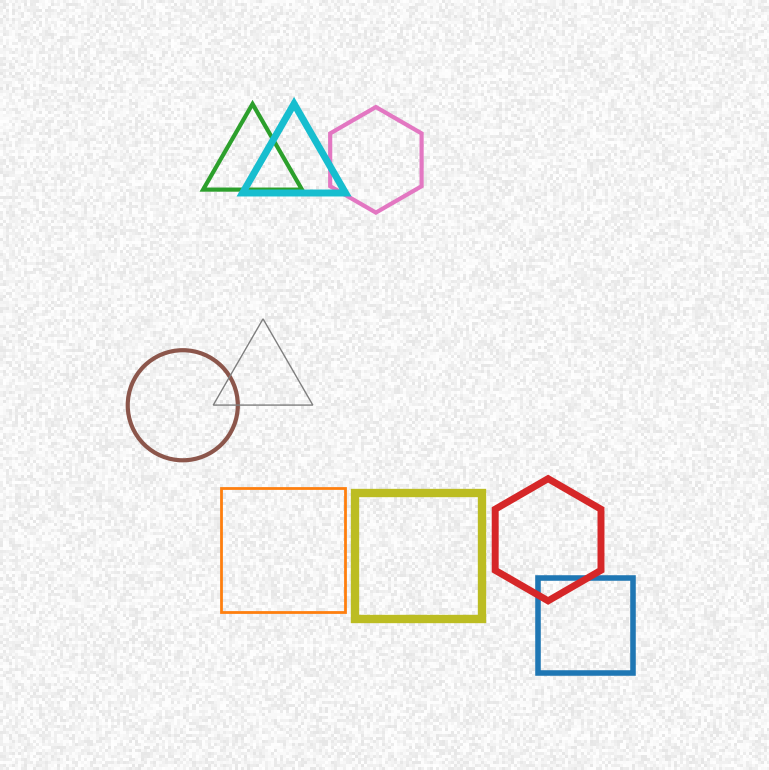[{"shape": "square", "thickness": 2, "radius": 0.31, "center": [0.761, 0.188]}, {"shape": "square", "thickness": 1, "radius": 0.4, "center": [0.368, 0.286]}, {"shape": "triangle", "thickness": 1.5, "radius": 0.37, "center": [0.328, 0.791]}, {"shape": "hexagon", "thickness": 2.5, "radius": 0.4, "center": [0.712, 0.299]}, {"shape": "circle", "thickness": 1.5, "radius": 0.36, "center": [0.237, 0.474]}, {"shape": "hexagon", "thickness": 1.5, "radius": 0.34, "center": [0.488, 0.792]}, {"shape": "triangle", "thickness": 0.5, "radius": 0.37, "center": [0.342, 0.511]}, {"shape": "square", "thickness": 3, "radius": 0.41, "center": [0.544, 0.278]}, {"shape": "triangle", "thickness": 2.5, "radius": 0.39, "center": [0.382, 0.788]}]